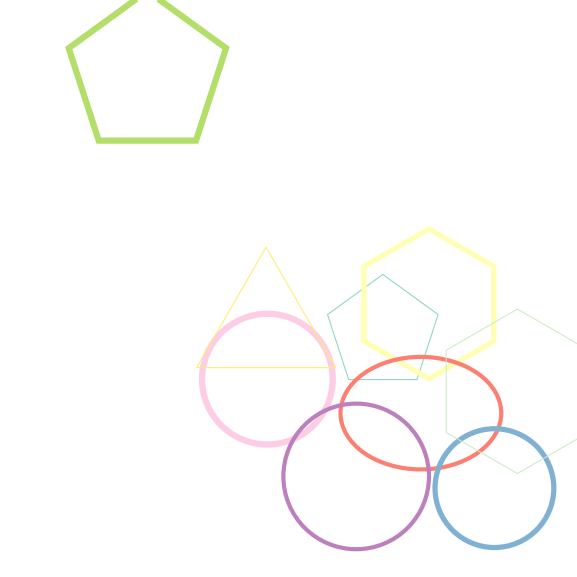[{"shape": "pentagon", "thickness": 0.5, "radius": 0.5, "center": [0.663, 0.423]}, {"shape": "hexagon", "thickness": 2.5, "radius": 0.65, "center": [0.743, 0.473]}, {"shape": "oval", "thickness": 2, "radius": 0.7, "center": [0.729, 0.284]}, {"shape": "circle", "thickness": 2.5, "radius": 0.51, "center": [0.856, 0.154]}, {"shape": "pentagon", "thickness": 3, "radius": 0.72, "center": [0.255, 0.871]}, {"shape": "circle", "thickness": 3, "radius": 0.57, "center": [0.463, 0.343]}, {"shape": "circle", "thickness": 2, "radius": 0.63, "center": [0.617, 0.174]}, {"shape": "hexagon", "thickness": 0.5, "radius": 0.71, "center": [0.896, 0.322]}, {"shape": "triangle", "thickness": 0.5, "radius": 0.7, "center": [0.461, 0.432]}]